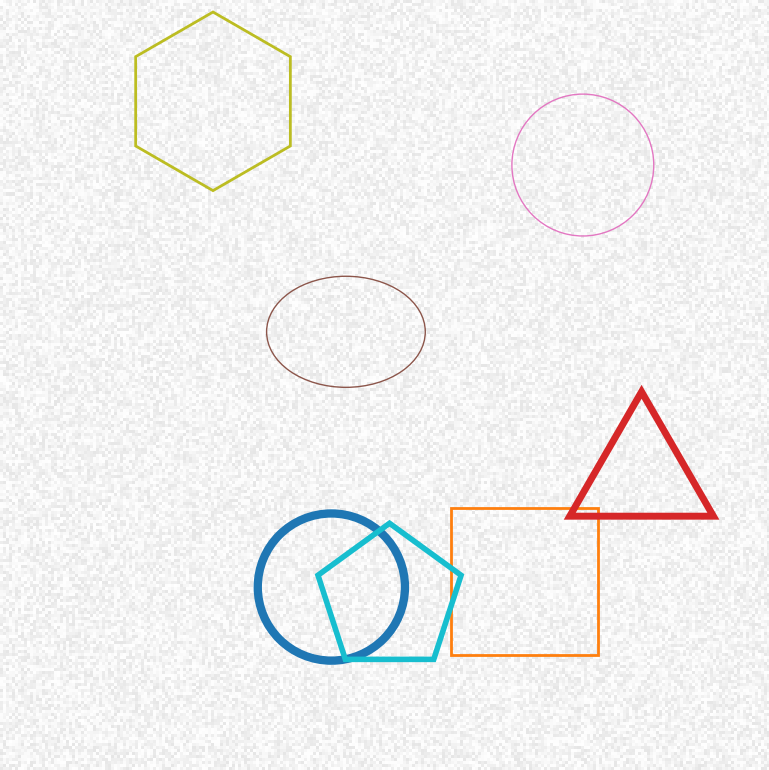[{"shape": "circle", "thickness": 3, "radius": 0.48, "center": [0.43, 0.238]}, {"shape": "square", "thickness": 1, "radius": 0.48, "center": [0.681, 0.244]}, {"shape": "triangle", "thickness": 2.5, "radius": 0.54, "center": [0.833, 0.383]}, {"shape": "oval", "thickness": 0.5, "radius": 0.52, "center": [0.449, 0.569]}, {"shape": "circle", "thickness": 0.5, "radius": 0.46, "center": [0.757, 0.786]}, {"shape": "hexagon", "thickness": 1, "radius": 0.58, "center": [0.277, 0.868]}, {"shape": "pentagon", "thickness": 2, "radius": 0.49, "center": [0.506, 0.223]}]